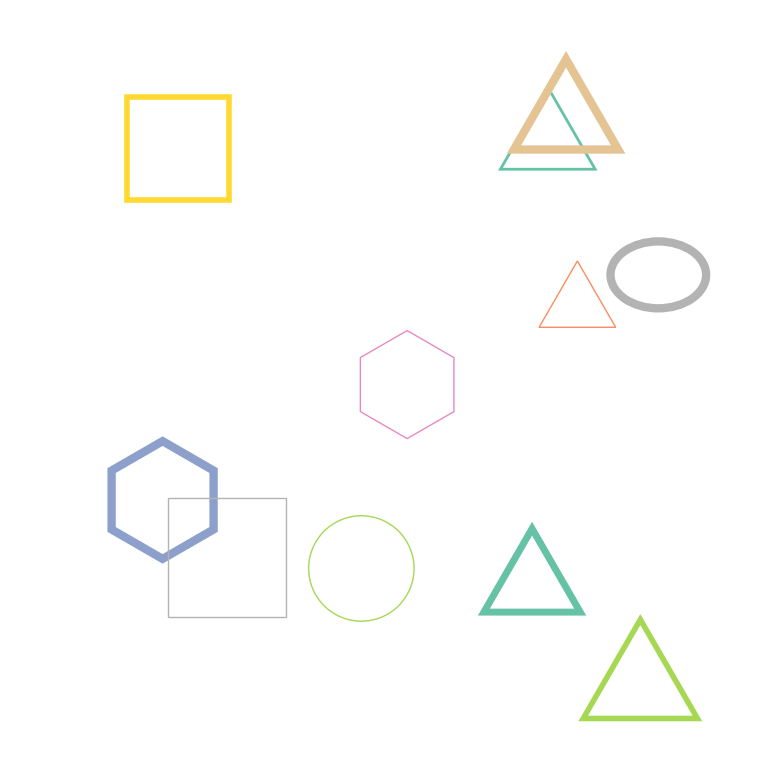[{"shape": "triangle", "thickness": 2.5, "radius": 0.36, "center": [0.691, 0.241]}, {"shape": "triangle", "thickness": 1, "radius": 0.36, "center": [0.711, 0.816]}, {"shape": "triangle", "thickness": 0.5, "radius": 0.29, "center": [0.75, 0.604]}, {"shape": "hexagon", "thickness": 3, "radius": 0.38, "center": [0.211, 0.351]}, {"shape": "hexagon", "thickness": 0.5, "radius": 0.35, "center": [0.529, 0.501]}, {"shape": "triangle", "thickness": 2, "radius": 0.43, "center": [0.832, 0.11]}, {"shape": "circle", "thickness": 0.5, "radius": 0.34, "center": [0.469, 0.262]}, {"shape": "square", "thickness": 2, "radius": 0.33, "center": [0.231, 0.808]}, {"shape": "triangle", "thickness": 3, "radius": 0.39, "center": [0.735, 0.845]}, {"shape": "square", "thickness": 0.5, "radius": 0.38, "center": [0.295, 0.276]}, {"shape": "oval", "thickness": 3, "radius": 0.31, "center": [0.855, 0.643]}]